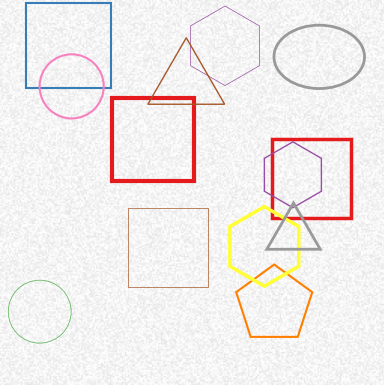[{"shape": "square", "thickness": 2.5, "radius": 0.51, "center": [0.808, 0.537]}, {"shape": "square", "thickness": 3, "radius": 0.53, "center": [0.397, 0.638]}, {"shape": "square", "thickness": 1.5, "radius": 0.55, "center": [0.179, 0.882]}, {"shape": "circle", "thickness": 0.5, "radius": 0.41, "center": [0.103, 0.191]}, {"shape": "hexagon", "thickness": 1, "radius": 0.43, "center": [0.761, 0.546]}, {"shape": "hexagon", "thickness": 0.5, "radius": 0.52, "center": [0.585, 0.881]}, {"shape": "pentagon", "thickness": 1.5, "radius": 0.52, "center": [0.712, 0.209]}, {"shape": "hexagon", "thickness": 2.5, "radius": 0.52, "center": [0.687, 0.36]}, {"shape": "triangle", "thickness": 1, "radius": 0.58, "center": [0.484, 0.787]}, {"shape": "square", "thickness": 0.5, "radius": 0.52, "center": [0.436, 0.357]}, {"shape": "circle", "thickness": 1.5, "radius": 0.42, "center": [0.186, 0.776]}, {"shape": "triangle", "thickness": 2, "radius": 0.4, "center": [0.762, 0.393]}, {"shape": "oval", "thickness": 2, "radius": 0.59, "center": [0.829, 0.852]}]